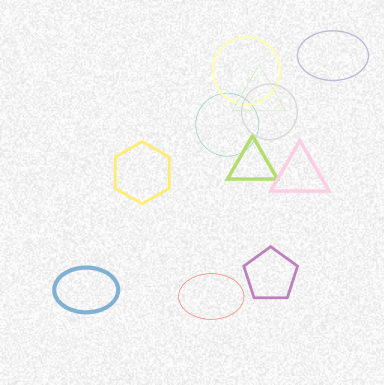[{"shape": "circle", "thickness": 0.5, "radius": 0.41, "center": [0.59, 0.676]}, {"shape": "circle", "thickness": 1.5, "radius": 0.44, "center": [0.641, 0.816]}, {"shape": "oval", "thickness": 1, "radius": 0.46, "center": [0.865, 0.855]}, {"shape": "oval", "thickness": 0.5, "radius": 0.42, "center": [0.549, 0.23]}, {"shape": "oval", "thickness": 3, "radius": 0.42, "center": [0.224, 0.247]}, {"shape": "triangle", "thickness": 2.5, "radius": 0.37, "center": [0.656, 0.572]}, {"shape": "triangle", "thickness": 2.5, "radius": 0.44, "center": [0.779, 0.548]}, {"shape": "circle", "thickness": 1, "radius": 0.36, "center": [0.7, 0.709]}, {"shape": "pentagon", "thickness": 2, "radius": 0.37, "center": [0.703, 0.286]}, {"shape": "triangle", "thickness": 0.5, "radius": 0.4, "center": [0.673, 0.752]}, {"shape": "hexagon", "thickness": 2, "radius": 0.4, "center": [0.369, 0.551]}]